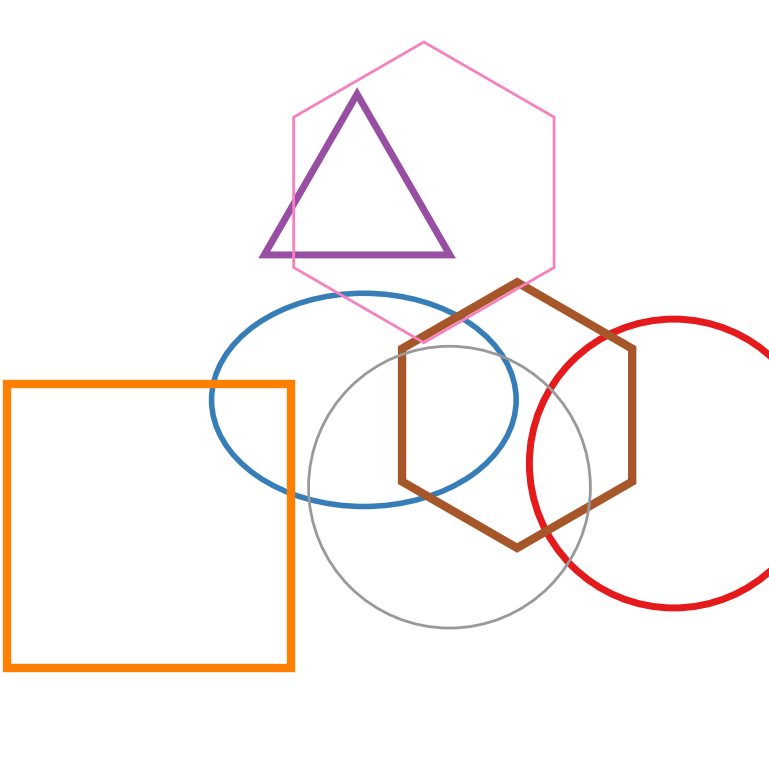[{"shape": "circle", "thickness": 2.5, "radius": 0.94, "center": [0.875, 0.398]}, {"shape": "oval", "thickness": 2, "radius": 0.99, "center": [0.473, 0.481]}, {"shape": "triangle", "thickness": 2.5, "radius": 0.7, "center": [0.464, 0.739]}, {"shape": "square", "thickness": 3, "radius": 0.92, "center": [0.194, 0.317]}, {"shape": "hexagon", "thickness": 3, "radius": 0.86, "center": [0.672, 0.461]}, {"shape": "hexagon", "thickness": 1, "radius": 0.98, "center": [0.55, 0.75]}, {"shape": "circle", "thickness": 1, "radius": 0.91, "center": [0.584, 0.367]}]